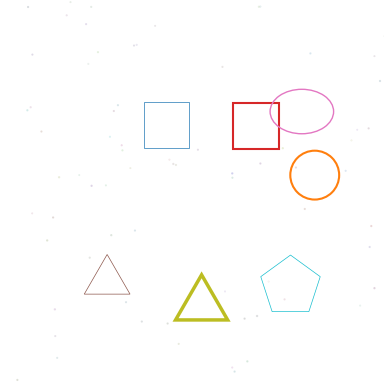[{"shape": "square", "thickness": 0.5, "radius": 0.29, "center": [0.433, 0.675]}, {"shape": "circle", "thickness": 1.5, "radius": 0.32, "center": [0.817, 0.545]}, {"shape": "square", "thickness": 1.5, "radius": 0.3, "center": [0.665, 0.673]}, {"shape": "triangle", "thickness": 0.5, "radius": 0.34, "center": [0.278, 0.27]}, {"shape": "oval", "thickness": 1, "radius": 0.41, "center": [0.784, 0.71]}, {"shape": "triangle", "thickness": 2.5, "radius": 0.39, "center": [0.524, 0.208]}, {"shape": "pentagon", "thickness": 0.5, "radius": 0.41, "center": [0.755, 0.256]}]